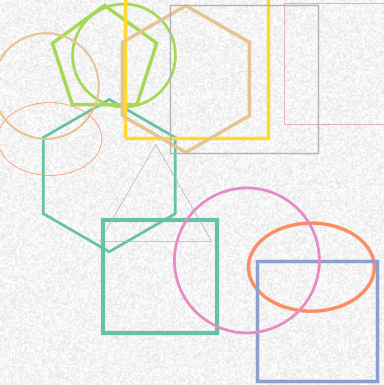[{"shape": "hexagon", "thickness": 2, "radius": 0.99, "center": [0.284, 0.544]}, {"shape": "square", "thickness": 3, "radius": 0.74, "center": [0.416, 0.281]}, {"shape": "oval", "thickness": 2.5, "radius": 0.82, "center": [0.809, 0.306]}, {"shape": "oval", "thickness": 0.5, "radius": 0.68, "center": [0.129, 0.639]}, {"shape": "square", "thickness": 2.5, "radius": 0.78, "center": [0.823, 0.166]}, {"shape": "square", "thickness": 0.5, "radius": 0.79, "center": [0.896, 0.836]}, {"shape": "circle", "thickness": 2, "radius": 0.94, "center": [0.641, 0.324]}, {"shape": "circle", "thickness": 2, "radius": 0.67, "center": [0.322, 0.856]}, {"shape": "pentagon", "thickness": 2.5, "radius": 0.71, "center": [0.272, 0.844]}, {"shape": "square", "thickness": 2.5, "radius": 0.93, "center": [0.51, 0.828]}, {"shape": "circle", "thickness": 1.5, "radius": 0.69, "center": [0.12, 0.776]}, {"shape": "hexagon", "thickness": 2.5, "radius": 0.95, "center": [0.483, 0.795]}, {"shape": "square", "thickness": 1, "radius": 0.96, "center": [0.634, 0.795]}, {"shape": "triangle", "thickness": 0.5, "radius": 0.84, "center": [0.405, 0.457]}]